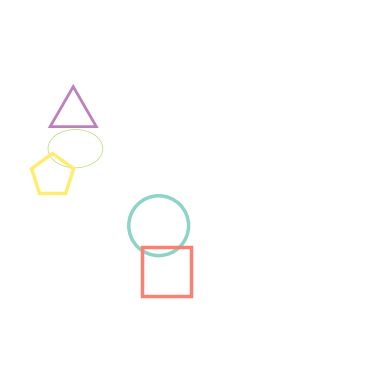[{"shape": "circle", "thickness": 2.5, "radius": 0.39, "center": [0.412, 0.414]}, {"shape": "square", "thickness": 2.5, "radius": 0.32, "center": [0.432, 0.294]}, {"shape": "oval", "thickness": 0.5, "radius": 0.36, "center": [0.196, 0.614]}, {"shape": "triangle", "thickness": 2, "radius": 0.35, "center": [0.19, 0.706]}, {"shape": "pentagon", "thickness": 2.5, "radius": 0.29, "center": [0.137, 0.544]}]